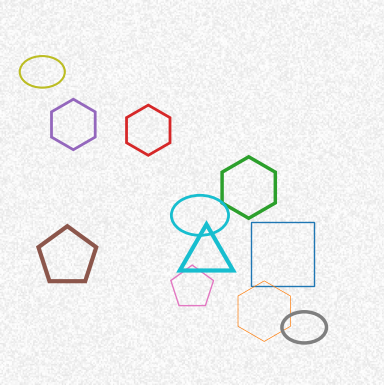[{"shape": "square", "thickness": 1, "radius": 0.41, "center": [0.733, 0.34]}, {"shape": "hexagon", "thickness": 0.5, "radius": 0.39, "center": [0.686, 0.192]}, {"shape": "hexagon", "thickness": 2.5, "radius": 0.4, "center": [0.646, 0.513]}, {"shape": "hexagon", "thickness": 2, "radius": 0.33, "center": [0.385, 0.662]}, {"shape": "hexagon", "thickness": 2, "radius": 0.33, "center": [0.191, 0.677]}, {"shape": "pentagon", "thickness": 3, "radius": 0.39, "center": [0.175, 0.333]}, {"shape": "pentagon", "thickness": 1, "radius": 0.29, "center": [0.499, 0.253]}, {"shape": "oval", "thickness": 2.5, "radius": 0.29, "center": [0.79, 0.15]}, {"shape": "oval", "thickness": 1.5, "radius": 0.29, "center": [0.11, 0.813]}, {"shape": "triangle", "thickness": 3, "radius": 0.4, "center": [0.536, 0.337]}, {"shape": "oval", "thickness": 2, "radius": 0.37, "center": [0.519, 0.441]}]